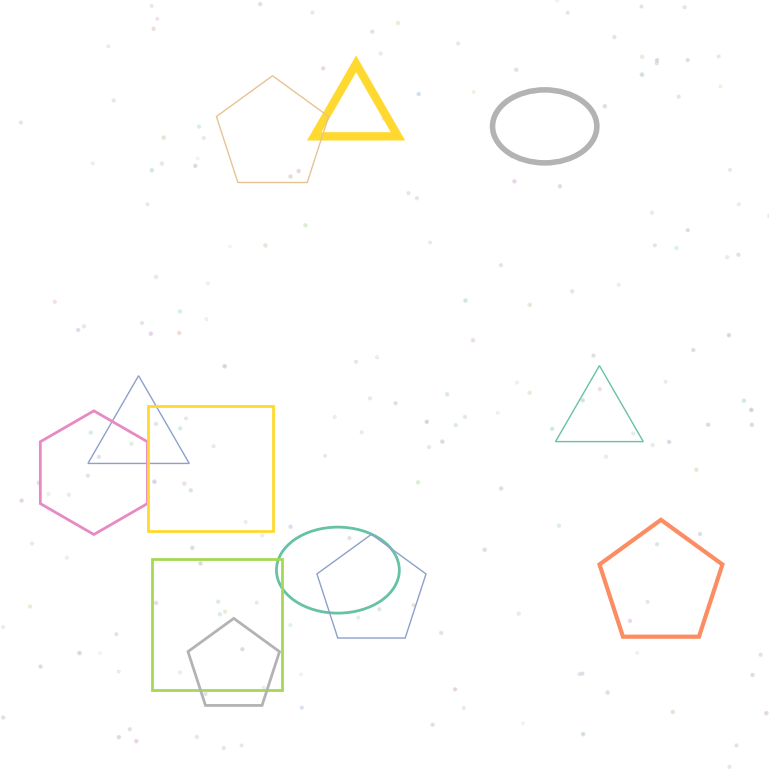[{"shape": "oval", "thickness": 1, "radius": 0.4, "center": [0.439, 0.26]}, {"shape": "triangle", "thickness": 0.5, "radius": 0.33, "center": [0.778, 0.459]}, {"shape": "pentagon", "thickness": 1.5, "radius": 0.42, "center": [0.858, 0.241]}, {"shape": "pentagon", "thickness": 0.5, "radius": 0.37, "center": [0.482, 0.232]}, {"shape": "triangle", "thickness": 0.5, "radius": 0.38, "center": [0.18, 0.436]}, {"shape": "hexagon", "thickness": 1, "radius": 0.4, "center": [0.122, 0.386]}, {"shape": "square", "thickness": 1, "radius": 0.42, "center": [0.282, 0.188]}, {"shape": "triangle", "thickness": 3, "radius": 0.31, "center": [0.462, 0.854]}, {"shape": "square", "thickness": 1, "radius": 0.41, "center": [0.273, 0.392]}, {"shape": "pentagon", "thickness": 0.5, "radius": 0.38, "center": [0.354, 0.825]}, {"shape": "pentagon", "thickness": 1, "radius": 0.31, "center": [0.304, 0.134]}, {"shape": "oval", "thickness": 2, "radius": 0.34, "center": [0.707, 0.836]}]